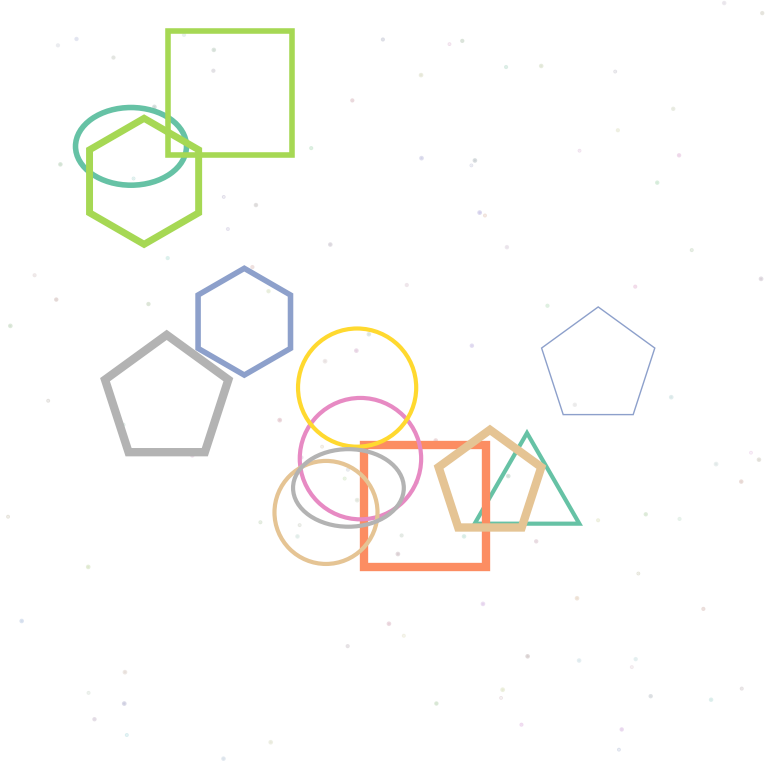[{"shape": "triangle", "thickness": 1.5, "radius": 0.39, "center": [0.684, 0.359]}, {"shape": "oval", "thickness": 2, "radius": 0.36, "center": [0.17, 0.81]}, {"shape": "square", "thickness": 3, "radius": 0.4, "center": [0.552, 0.343]}, {"shape": "pentagon", "thickness": 0.5, "radius": 0.39, "center": [0.777, 0.524]}, {"shape": "hexagon", "thickness": 2, "radius": 0.35, "center": [0.317, 0.582]}, {"shape": "circle", "thickness": 1.5, "radius": 0.39, "center": [0.468, 0.404]}, {"shape": "square", "thickness": 2, "radius": 0.4, "center": [0.299, 0.879]}, {"shape": "hexagon", "thickness": 2.5, "radius": 0.41, "center": [0.187, 0.765]}, {"shape": "circle", "thickness": 1.5, "radius": 0.38, "center": [0.464, 0.497]}, {"shape": "pentagon", "thickness": 3, "radius": 0.35, "center": [0.636, 0.372]}, {"shape": "circle", "thickness": 1.5, "radius": 0.33, "center": [0.423, 0.335]}, {"shape": "pentagon", "thickness": 3, "radius": 0.42, "center": [0.216, 0.481]}, {"shape": "oval", "thickness": 1.5, "radius": 0.36, "center": [0.453, 0.366]}]